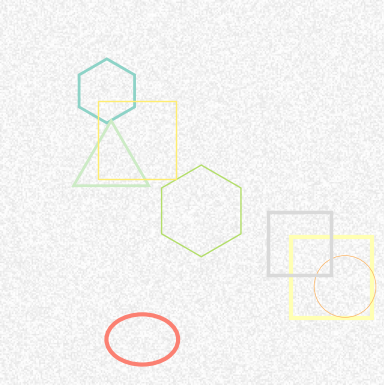[{"shape": "hexagon", "thickness": 2, "radius": 0.42, "center": [0.277, 0.764]}, {"shape": "square", "thickness": 3, "radius": 0.53, "center": [0.861, 0.28]}, {"shape": "oval", "thickness": 3, "radius": 0.47, "center": [0.37, 0.118]}, {"shape": "circle", "thickness": 0.5, "radius": 0.4, "center": [0.896, 0.256]}, {"shape": "hexagon", "thickness": 1, "radius": 0.6, "center": [0.523, 0.452]}, {"shape": "square", "thickness": 2.5, "radius": 0.41, "center": [0.778, 0.368]}, {"shape": "triangle", "thickness": 2, "radius": 0.56, "center": [0.289, 0.574]}, {"shape": "square", "thickness": 1, "radius": 0.5, "center": [0.356, 0.636]}]